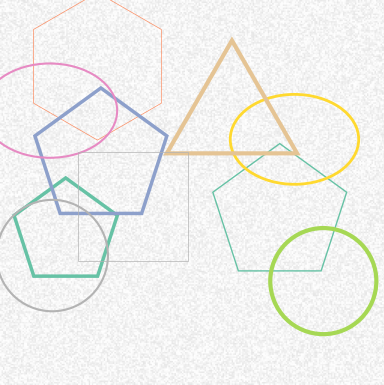[{"shape": "pentagon", "thickness": 2.5, "radius": 0.71, "center": [0.171, 0.397]}, {"shape": "pentagon", "thickness": 1, "radius": 0.91, "center": [0.727, 0.444]}, {"shape": "hexagon", "thickness": 0.5, "radius": 0.96, "center": [0.253, 0.828]}, {"shape": "pentagon", "thickness": 2.5, "radius": 0.9, "center": [0.262, 0.591]}, {"shape": "oval", "thickness": 1.5, "radius": 0.87, "center": [0.129, 0.713]}, {"shape": "circle", "thickness": 3, "radius": 0.69, "center": [0.84, 0.27]}, {"shape": "oval", "thickness": 2, "radius": 0.83, "center": [0.765, 0.638]}, {"shape": "triangle", "thickness": 3, "radius": 0.98, "center": [0.602, 0.699]}, {"shape": "square", "thickness": 0.5, "radius": 0.71, "center": [0.346, 0.464]}, {"shape": "circle", "thickness": 1.5, "radius": 0.72, "center": [0.136, 0.336]}]